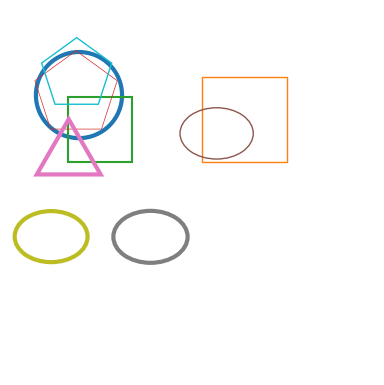[{"shape": "circle", "thickness": 3, "radius": 0.56, "center": [0.205, 0.753]}, {"shape": "square", "thickness": 1, "radius": 0.55, "center": [0.636, 0.691]}, {"shape": "square", "thickness": 1.5, "radius": 0.42, "center": [0.259, 0.664]}, {"shape": "pentagon", "thickness": 0.5, "radius": 0.56, "center": [0.198, 0.756]}, {"shape": "oval", "thickness": 1, "radius": 0.48, "center": [0.563, 0.654]}, {"shape": "triangle", "thickness": 3, "radius": 0.48, "center": [0.178, 0.595]}, {"shape": "oval", "thickness": 3, "radius": 0.48, "center": [0.391, 0.385]}, {"shape": "oval", "thickness": 3, "radius": 0.47, "center": [0.133, 0.385]}, {"shape": "pentagon", "thickness": 1, "radius": 0.48, "center": [0.199, 0.807]}]